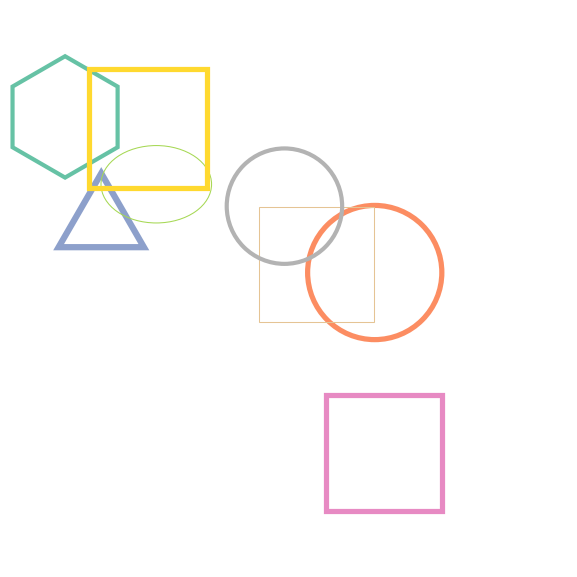[{"shape": "hexagon", "thickness": 2, "radius": 0.53, "center": [0.113, 0.797]}, {"shape": "circle", "thickness": 2.5, "radius": 0.58, "center": [0.649, 0.527]}, {"shape": "triangle", "thickness": 3, "radius": 0.43, "center": [0.175, 0.614]}, {"shape": "square", "thickness": 2.5, "radius": 0.5, "center": [0.665, 0.214]}, {"shape": "oval", "thickness": 0.5, "radius": 0.48, "center": [0.271, 0.68]}, {"shape": "square", "thickness": 2.5, "radius": 0.51, "center": [0.256, 0.776]}, {"shape": "square", "thickness": 0.5, "radius": 0.5, "center": [0.548, 0.542]}, {"shape": "circle", "thickness": 2, "radius": 0.5, "center": [0.493, 0.642]}]